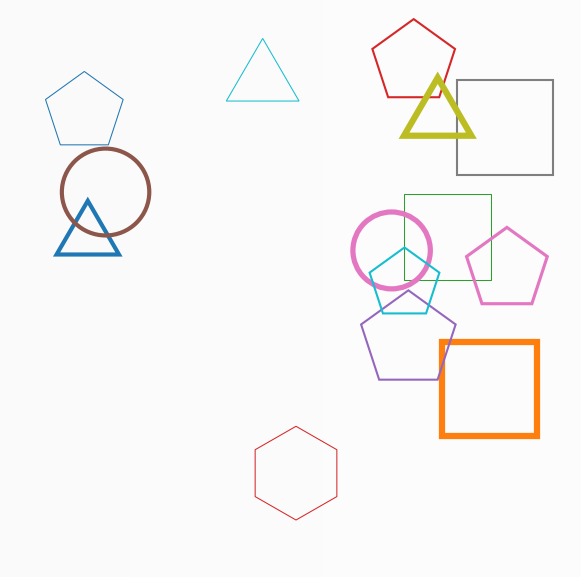[{"shape": "pentagon", "thickness": 0.5, "radius": 0.35, "center": [0.145, 0.805]}, {"shape": "triangle", "thickness": 2, "radius": 0.31, "center": [0.151, 0.589]}, {"shape": "square", "thickness": 3, "radius": 0.41, "center": [0.841, 0.326]}, {"shape": "square", "thickness": 0.5, "radius": 0.37, "center": [0.769, 0.589]}, {"shape": "hexagon", "thickness": 0.5, "radius": 0.41, "center": [0.509, 0.18]}, {"shape": "pentagon", "thickness": 1, "radius": 0.37, "center": [0.712, 0.891]}, {"shape": "pentagon", "thickness": 1, "radius": 0.43, "center": [0.703, 0.411]}, {"shape": "circle", "thickness": 2, "radius": 0.38, "center": [0.182, 0.667]}, {"shape": "circle", "thickness": 2.5, "radius": 0.33, "center": [0.674, 0.565]}, {"shape": "pentagon", "thickness": 1.5, "radius": 0.37, "center": [0.872, 0.532]}, {"shape": "square", "thickness": 1, "radius": 0.41, "center": [0.869, 0.778]}, {"shape": "triangle", "thickness": 3, "radius": 0.33, "center": [0.753, 0.798]}, {"shape": "pentagon", "thickness": 1, "radius": 0.32, "center": [0.696, 0.507]}, {"shape": "triangle", "thickness": 0.5, "radius": 0.36, "center": [0.452, 0.86]}]